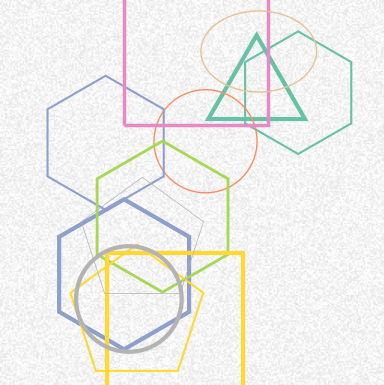[{"shape": "hexagon", "thickness": 1.5, "radius": 0.8, "center": [0.775, 0.759]}, {"shape": "triangle", "thickness": 3, "radius": 0.72, "center": [0.667, 0.763]}, {"shape": "circle", "thickness": 1, "radius": 0.67, "center": [0.534, 0.633]}, {"shape": "hexagon", "thickness": 1.5, "radius": 0.87, "center": [0.274, 0.629]}, {"shape": "hexagon", "thickness": 3, "radius": 0.97, "center": [0.322, 0.287]}, {"shape": "square", "thickness": 2.5, "radius": 0.93, "center": [0.509, 0.861]}, {"shape": "hexagon", "thickness": 2, "radius": 0.98, "center": [0.422, 0.437]}, {"shape": "square", "thickness": 3, "radius": 0.88, "center": [0.454, 0.165]}, {"shape": "pentagon", "thickness": 1.5, "radius": 0.91, "center": [0.355, 0.183]}, {"shape": "oval", "thickness": 1, "radius": 0.75, "center": [0.672, 0.866]}, {"shape": "pentagon", "thickness": 0.5, "radius": 0.83, "center": [0.37, 0.373]}, {"shape": "circle", "thickness": 3, "radius": 0.69, "center": [0.335, 0.223]}]